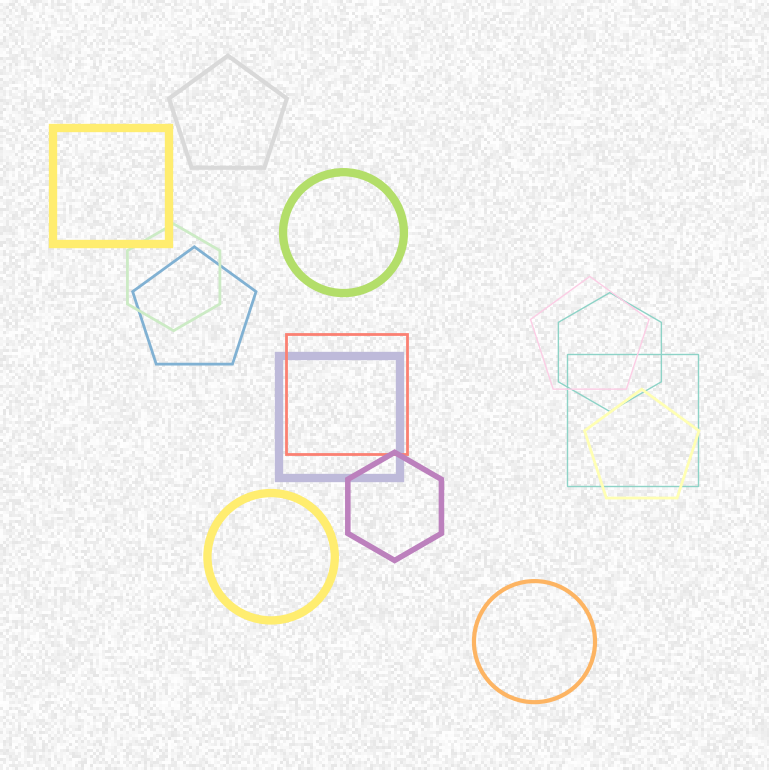[{"shape": "square", "thickness": 0.5, "radius": 0.43, "center": [0.822, 0.454]}, {"shape": "hexagon", "thickness": 0.5, "radius": 0.39, "center": [0.792, 0.543]}, {"shape": "pentagon", "thickness": 1, "radius": 0.39, "center": [0.833, 0.416]}, {"shape": "square", "thickness": 3, "radius": 0.39, "center": [0.441, 0.459]}, {"shape": "square", "thickness": 1, "radius": 0.39, "center": [0.45, 0.488]}, {"shape": "pentagon", "thickness": 1, "radius": 0.42, "center": [0.252, 0.595]}, {"shape": "circle", "thickness": 1.5, "radius": 0.39, "center": [0.694, 0.167]}, {"shape": "circle", "thickness": 3, "radius": 0.39, "center": [0.446, 0.698]}, {"shape": "pentagon", "thickness": 0.5, "radius": 0.4, "center": [0.766, 0.56]}, {"shape": "pentagon", "thickness": 1.5, "radius": 0.4, "center": [0.296, 0.847]}, {"shape": "hexagon", "thickness": 2, "radius": 0.35, "center": [0.513, 0.342]}, {"shape": "hexagon", "thickness": 1, "radius": 0.35, "center": [0.226, 0.64]}, {"shape": "square", "thickness": 3, "radius": 0.38, "center": [0.144, 0.758]}, {"shape": "circle", "thickness": 3, "radius": 0.41, "center": [0.352, 0.277]}]